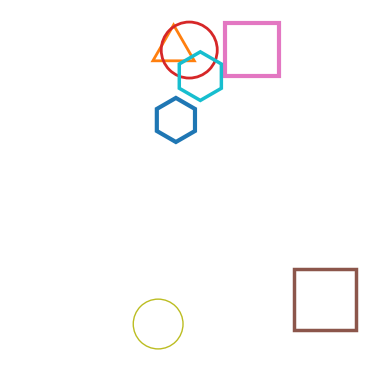[{"shape": "hexagon", "thickness": 3, "radius": 0.29, "center": [0.457, 0.688]}, {"shape": "triangle", "thickness": 2, "radius": 0.31, "center": [0.451, 0.873]}, {"shape": "circle", "thickness": 2, "radius": 0.36, "center": [0.492, 0.87]}, {"shape": "square", "thickness": 2.5, "radius": 0.4, "center": [0.844, 0.222]}, {"shape": "square", "thickness": 3, "radius": 0.35, "center": [0.654, 0.871]}, {"shape": "circle", "thickness": 1, "radius": 0.32, "center": [0.411, 0.158]}, {"shape": "hexagon", "thickness": 2.5, "radius": 0.32, "center": [0.52, 0.802]}]